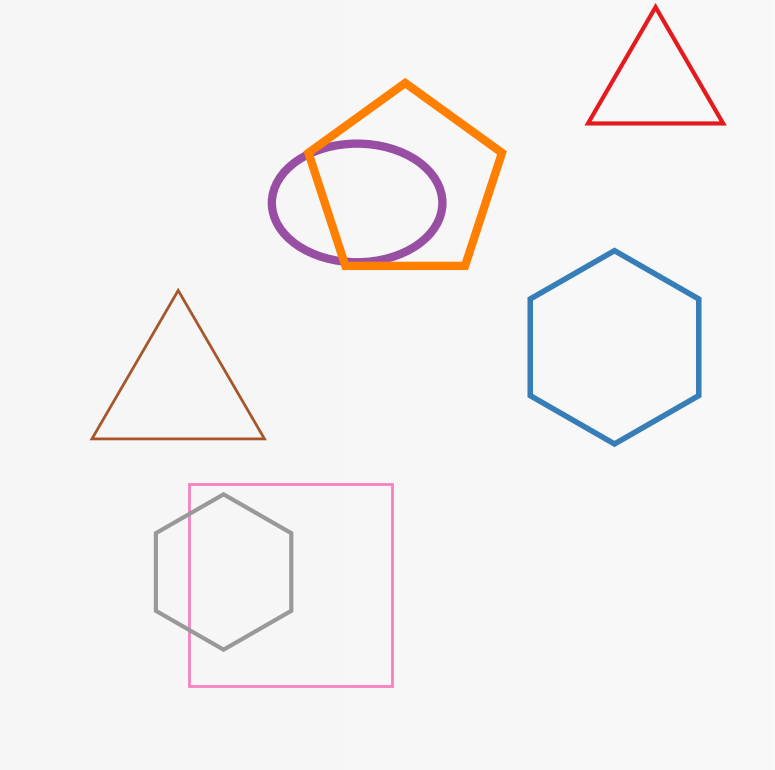[{"shape": "triangle", "thickness": 1.5, "radius": 0.5, "center": [0.846, 0.89]}, {"shape": "hexagon", "thickness": 2, "radius": 0.63, "center": [0.793, 0.549]}, {"shape": "oval", "thickness": 3, "radius": 0.55, "center": [0.461, 0.736]}, {"shape": "pentagon", "thickness": 3, "radius": 0.66, "center": [0.523, 0.761]}, {"shape": "triangle", "thickness": 1, "radius": 0.64, "center": [0.23, 0.494]}, {"shape": "square", "thickness": 1, "radius": 0.65, "center": [0.375, 0.24]}, {"shape": "hexagon", "thickness": 1.5, "radius": 0.5, "center": [0.288, 0.257]}]